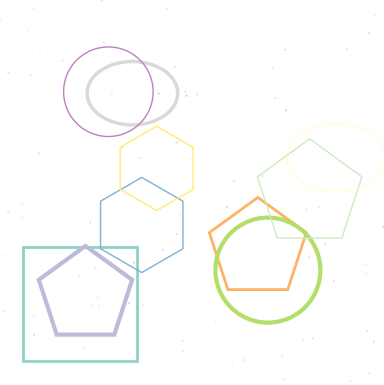[{"shape": "square", "thickness": 2, "radius": 0.74, "center": [0.207, 0.21]}, {"shape": "oval", "thickness": 0.5, "radius": 0.64, "center": [0.873, 0.59]}, {"shape": "pentagon", "thickness": 3, "radius": 0.64, "center": [0.222, 0.234]}, {"shape": "hexagon", "thickness": 1, "radius": 0.62, "center": [0.368, 0.416]}, {"shape": "pentagon", "thickness": 2, "radius": 0.66, "center": [0.67, 0.355]}, {"shape": "circle", "thickness": 3, "radius": 0.68, "center": [0.696, 0.298]}, {"shape": "oval", "thickness": 2.5, "radius": 0.59, "center": [0.344, 0.758]}, {"shape": "circle", "thickness": 1, "radius": 0.58, "center": [0.281, 0.762]}, {"shape": "pentagon", "thickness": 1, "radius": 0.71, "center": [0.804, 0.497]}, {"shape": "hexagon", "thickness": 1, "radius": 0.55, "center": [0.407, 0.563]}]